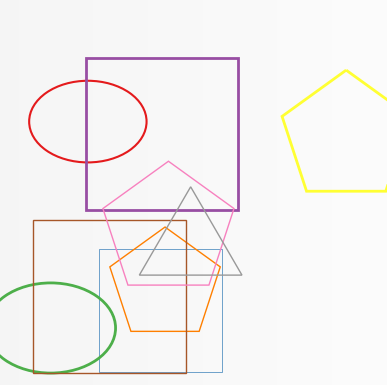[{"shape": "oval", "thickness": 1.5, "radius": 0.76, "center": [0.227, 0.684]}, {"shape": "square", "thickness": 0.5, "radius": 0.79, "center": [0.414, 0.194]}, {"shape": "oval", "thickness": 2, "radius": 0.84, "center": [0.131, 0.148]}, {"shape": "square", "thickness": 2, "radius": 0.98, "center": [0.418, 0.652]}, {"shape": "pentagon", "thickness": 1, "radius": 0.75, "center": [0.426, 0.261]}, {"shape": "pentagon", "thickness": 2, "radius": 0.87, "center": [0.893, 0.644]}, {"shape": "square", "thickness": 1, "radius": 0.99, "center": [0.283, 0.23]}, {"shape": "pentagon", "thickness": 1, "radius": 0.89, "center": [0.435, 0.403]}, {"shape": "triangle", "thickness": 1, "radius": 0.76, "center": [0.492, 0.362]}]